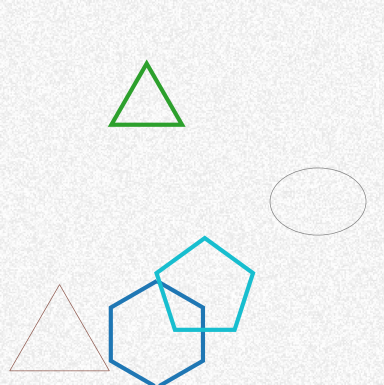[{"shape": "hexagon", "thickness": 3, "radius": 0.69, "center": [0.407, 0.132]}, {"shape": "triangle", "thickness": 3, "radius": 0.53, "center": [0.381, 0.729]}, {"shape": "triangle", "thickness": 0.5, "radius": 0.75, "center": [0.155, 0.111]}, {"shape": "oval", "thickness": 0.5, "radius": 0.62, "center": [0.826, 0.477]}, {"shape": "pentagon", "thickness": 3, "radius": 0.66, "center": [0.532, 0.25]}]